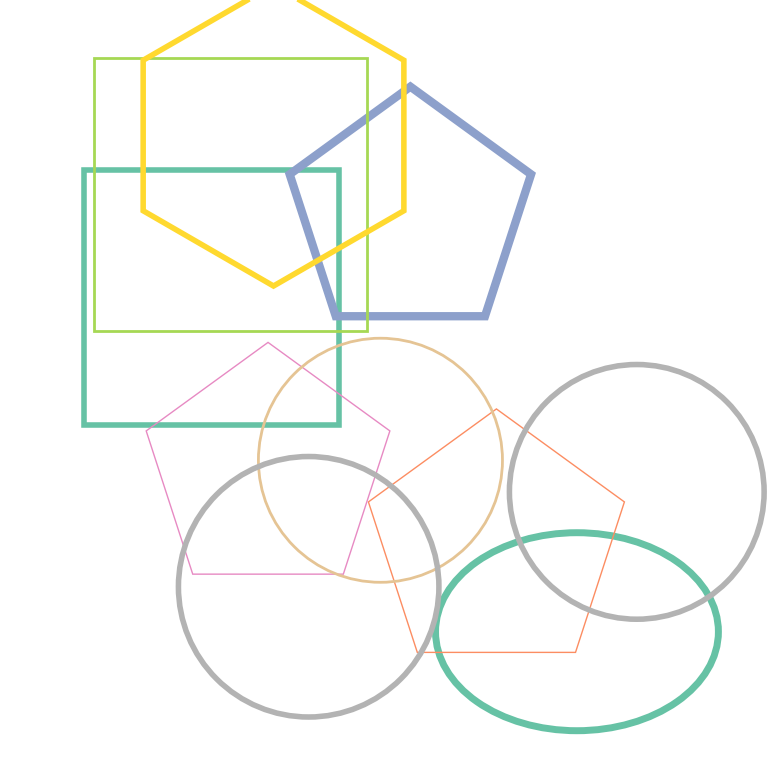[{"shape": "oval", "thickness": 2.5, "radius": 0.92, "center": [0.749, 0.18]}, {"shape": "square", "thickness": 2, "radius": 0.83, "center": [0.275, 0.613]}, {"shape": "pentagon", "thickness": 0.5, "radius": 0.87, "center": [0.645, 0.294]}, {"shape": "pentagon", "thickness": 3, "radius": 0.82, "center": [0.533, 0.723]}, {"shape": "pentagon", "thickness": 0.5, "radius": 0.83, "center": [0.348, 0.389]}, {"shape": "square", "thickness": 1, "radius": 0.89, "center": [0.299, 0.747]}, {"shape": "hexagon", "thickness": 2, "radius": 0.98, "center": [0.355, 0.824]}, {"shape": "circle", "thickness": 1, "radius": 0.79, "center": [0.494, 0.402]}, {"shape": "circle", "thickness": 2, "radius": 0.83, "center": [0.827, 0.361]}, {"shape": "circle", "thickness": 2, "radius": 0.85, "center": [0.401, 0.238]}]